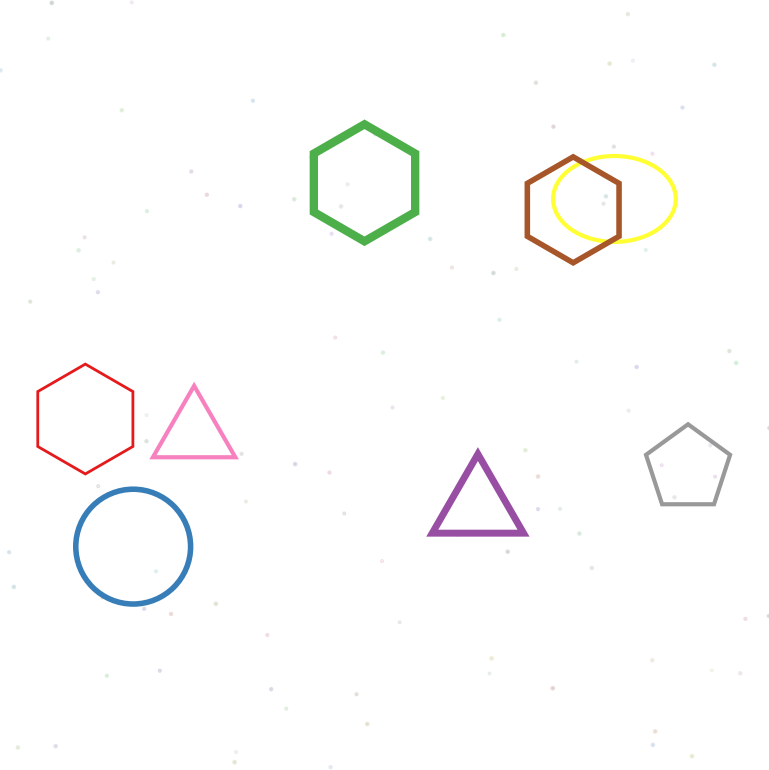[{"shape": "hexagon", "thickness": 1, "radius": 0.36, "center": [0.111, 0.456]}, {"shape": "circle", "thickness": 2, "radius": 0.37, "center": [0.173, 0.29]}, {"shape": "hexagon", "thickness": 3, "radius": 0.38, "center": [0.473, 0.763]}, {"shape": "triangle", "thickness": 2.5, "radius": 0.34, "center": [0.621, 0.342]}, {"shape": "oval", "thickness": 1.5, "radius": 0.4, "center": [0.798, 0.742]}, {"shape": "hexagon", "thickness": 2, "radius": 0.34, "center": [0.744, 0.727]}, {"shape": "triangle", "thickness": 1.5, "radius": 0.31, "center": [0.252, 0.437]}, {"shape": "pentagon", "thickness": 1.5, "radius": 0.29, "center": [0.894, 0.392]}]